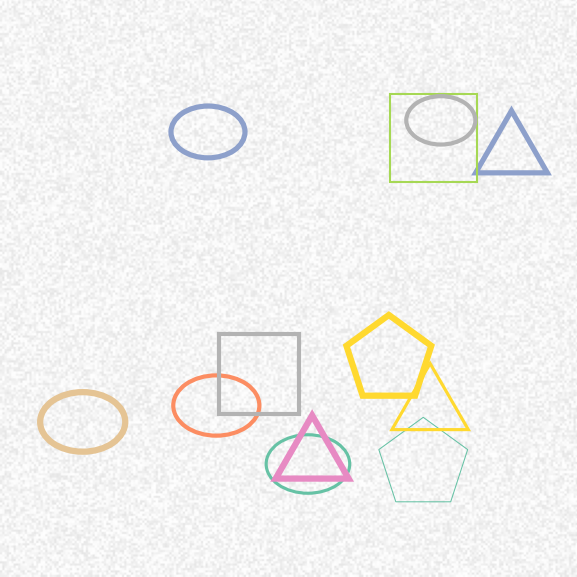[{"shape": "oval", "thickness": 1.5, "radius": 0.36, "center": [0.533, 0.196]}, {"shape": "pentagon", "thickness": 0.5, "radius": 0.4, "center": [0.733, 0.196]}, {"shape": "oval", "thickness": 2, "radius": 0.37, "center": [0.375, 0.297]}, {"shape": "triangle", "thickness": 2.5, "radius": 0.36, "center": [0.886, 0.736]}, {"shape": "oval", "thickness": 2.5, "radius": 0.32, "center": [0.36, 0.771]}, {"shape": "triangle", "thickness": 3, "radius": 0.36, "center": [0.541, 0.207]}, {"shape": "square", "thickness": 1, "radius": 0.38, "center": [0.751, 0.76]}, {"shape": "pentagon", "thickness": 3, "radius": 0.39, "center": [0.673, 0.376]}, {"shape": "triangle", "thickness": 1.5, "radius": 0.38, "center": [0.745, 0.293]}, {"shape": "oval", "thickness": 3, "radius": 0.37, "center": [0.143, 0.269]}, {"shape": "oval", "thickness": 2, "radius": 0.3, "center": [0.763, 0.791]}, {"shape": "square", "thickness": 2, "radius": 0.35, "center": [0.449, 0.352]}]